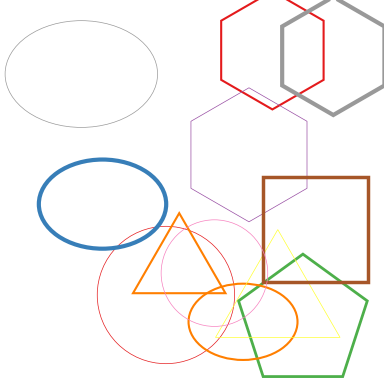[{"shape": "circle", "thickness": 0.5, "radius": 0.89, "center": [0.431, 0.234]}, {"shape": "hexagon", "thickness": 1.5, "radius": 0.77, "center": [0.708, 0.869]}, {"shape": "oval", "thickness": 3, "radius": 0.83, "center": [0.266, 0.47]}, {"shape": "pentagon", "thickness": 2, "radius": 0.88, "center": [0.787, 0.164]}, {"shape": "hexagon", "thickness": 0.5, "radius": 0.87, "center": [0.647, 0.598]}, {"shape": "oval", "thickness": 1.5, "radius": 0.71, "center": [0.631, 0.164]}, {"shape": "triangle", "thickness": 1.5, "radius": 0.69, "center": [0.466, 0.308]}, {"shape": "triangle", "thickness": 0.5, "radius": 0.93, "center": [0.721, 0.217]}, {"shape": "square", "thickness": 2.5, "radius": 0.68, "center": [0.82, 0.403]}, {"shape": "circle", "thickness": 0.5, "radius": 0.69, "center": [0.557, 0.291]}, {"shape": "oval", "thickness": 0.5, "radius": 0.99, "center": [0.211, 0.808]}, {"shape": "hexagon", "thickness": 3, "radius": 0.77, "center": [0.866, 0.855]}]